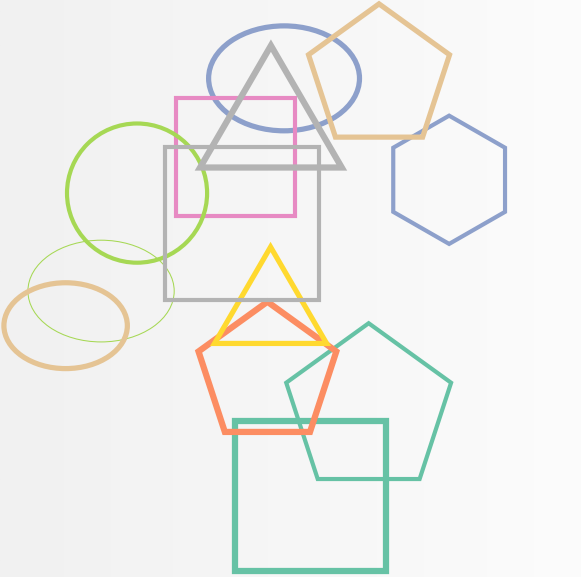[{"shape": "pentagon", "thickness": 2, "radius": 0.75, "center": [0.634, 0.29]}, {"shape": "square", "thickness": 3, "radius": 0.65, "center": [0.534, 0.141]}, {"shape": "pentagon", "thickness": 3, "radius": 0.62, "center": [0.46, 0.352]}, {"shape": "oval", "thickness": 2.5, "radius": 0.65, "center": [0.489, 0.863]}, {"shape": "hexagon", "thickness": 2, "radius": 0.56, "center": [0.773, 0.688]}, {"shape": "square", "thickness": 2, "radius": 0.51, "center": [0.405, 0.728]}, {"shape": "circle", "thickness": 2, "radius": 0.6, "center": [0.236, 0.665]}, {"shape": "oval", "thickness": 0.5, "radius": 0.63, "center": [0.174, 0.495]}, {"shape": "triangle", "thickness": 2.5, "radius": 0.56, "center": [0.465, 0.46]}, {"shape": "oval", "thickness": 2.5, "radius": 0.53, "center": [0.113, 0.435]}, {"shape": "pentagon", "thickness": 2.5, "radius": 0.64, "center": [0.652, 0.865]}, {"shape": "square", "thickness": 2, "radius": 0.66, "center": [0.416, 0.612]}, {"shape": "triangle", "thickness": 3, "radius": 0.7, "center": [0.466, 0.779]}]